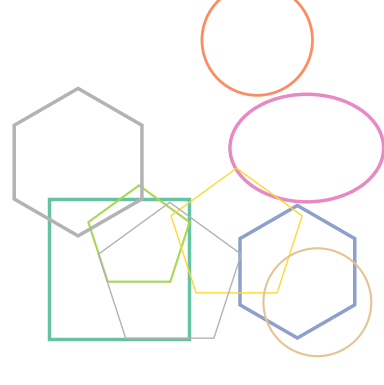[{"shape": "square", "thickness": 2.5, "radius": 0.91, "center": [0.309, 0.302]}, {"shape": "circle", "thickness": 2, "radius": 0.72, "center": [0.668, 0.896]}, {"shape": "hexagon", "thickness": 2.5, "radius": 0.86, "center": [0.772, 0.294]}, {"shape": "oval", "thickness": 2.5, "radius": 1.0, "center": [0.797, 0.615]}, {"shape": "pentagon", "thickness": 1.5, "radius": 0.69, "center": [0.361, 0.38]}, {"shape": "pentagon", "thickness": 1, "radius": 0.9, "center": [0.615, 0.384]}, {"shape": "circle", "thickness": 1.5, "radius": 0.7, "center": [0.824, 0.215]}, {"shape": "hexagon", "thickness": 2.5, "radius": 0.96, "center": [0.203, 0.579]}, {"shape": "pentagon", "thickness": 1, "radius": 0.97, "center": [0.441, 0.279]}]